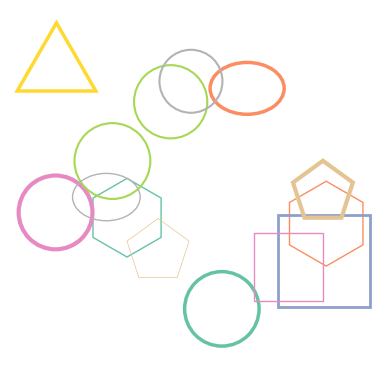[{"shape": "circle", "thickness": 2.5, "radius": 0.48, "center": [0.576, 0.198]}, {"shape": "hexagon", "thickness": 1, "radius": 0.51, "center": [0.33, 0.435]}, {"shape": "hexagon", "thickness": 1, "radius": 0.55, "center": [0.847, 0.419]}, {"shape": "oval", "thickness": 2.5, "radius": 0.48, "center": [0.642, 0.771]}, {"shape": "square", "thickness": 2, "radius": 0.6, "center": [0.842, 0.323]}, {"shape": "circle", "thickness": 3, "radius": 0.48, "center": [0.144, 0.448]}, {"shape": "square", "thickness": 1, "radius": 0.44, "center": [0.749, 0.307]}, {"shape": "circle", "thickness": 1.5, "radius": 0.49, "center": [0.292, 0.582]}, {"shape": "circle", "thickness": 1.5, "radius": 0.48, "center": [0.443, 0.736]}, {"shape": "triangle", "thickness": 2.5, "radius": 0.59, "center": [0.147, 0.823]}, {"shape": "pentagon", "thickness": 3, "radius": 0.41, "center": [0.839, 0.501]}, {"shape": "pentagon", "thickness": 0.5, "radius": 0.42, "center": [0.41, 0.348]}, {"shape": "oval", "thickness": 1, "radius": 0.44, "center": [0.276, 0.488]}, {"shape": "circle", "thickness": 1.5, "radius": 0.41, "center": [0.496, 0.789]}]